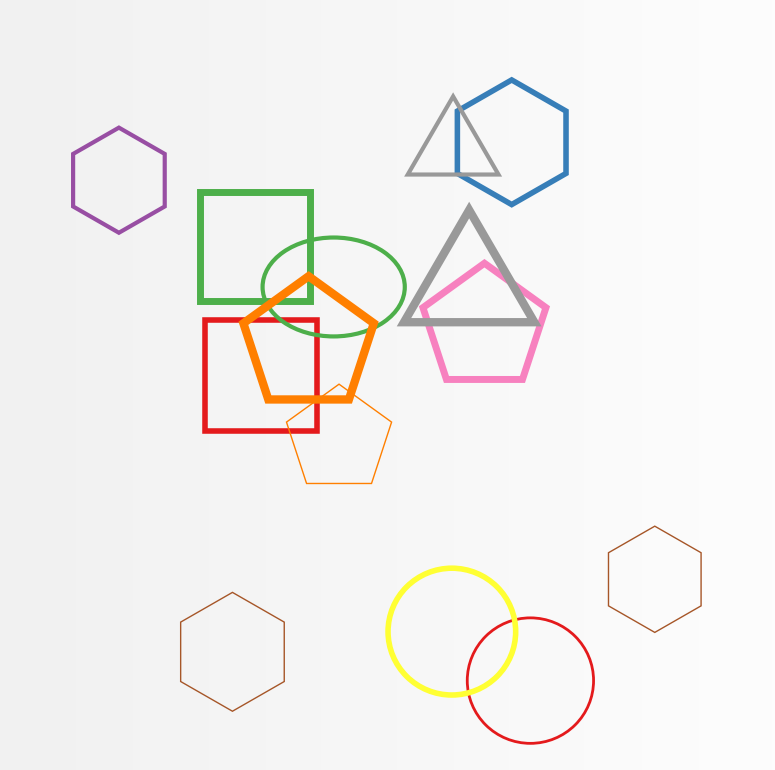[{"shape": "square", "thickness": 2, "radius": 0.36, "center": [0.337, 0.512]}, {"shape": "circle", "thickness": 1, "radius": 0.41, "center": [0.684, 0.116]}, {"shape": "hexagon", "thickness": 2, "radius": 0.4, "center": [0.66, 0.815]}, {"shape": "square", "thickness": 2.5, "radius": 0.35, "center": [0.329, 0.68]}, {"shape": "oval", "thickness": 1.5, "radius": 0.46, "center": [0.431, 0.627]}, {"shape": "hexagon", "thickness": 1.5, "radius": 0.34, "center": [0.153, 0.766]}, {"shape": "pentagon", "thickness": 0.5, "radius": 0.36, "center": [0.437, 0.43]}, {"shape": "pentagon", "thickness": 3, "radius": 0.44, "center": [0.398, 0.553]}, {"shape": "circle", "thickness": 2, "radius": 0.41, "center": [0.583, 0.18]}, {"shape": "hexagon", "thickness": 0.5, "radius": 0.34, "center": [0.845, 0.248]}, {"shape": "hexagon", "thickness": 0.5, "radius": 0.39, "center": [0.3, 0.153]}, {"shape": "pentagon", "thickness": 2.5, "radius": 0.42, "center": [0.625, 0.575]}, {"shape": "triangle", "thickness": 1.5, "radius": 0.34, "center": [0.585, 0.807]}, {"shape": "triangle", "thickness": 3, "radius": 0.49, "center": [0.605, 0.63]}]